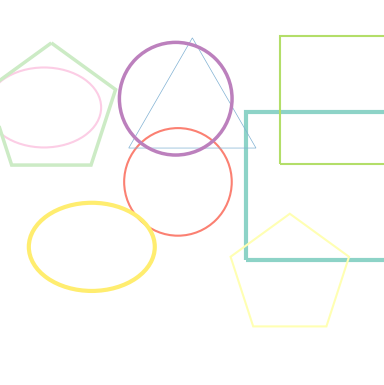[{"shape": "square", "thickness": 3, "radius": 0.96, "center": [0.83, 0.516]}, {"shape": "pentagon", "thickness": 1.5, "radius": 0.81, "center": [0.753, 0.283]}, {"shape": "circle", "thickness": 1.5, "radius": 0.7, "center": [0.462, 0.528]}, {"shape": "triangle", "thickness": 0.5, "radius": 0.95, "center": [0.5, 0.711]}, {"shape": "square", "thickness": 1.5, "radius": 0.83, "center": [0.892, 0.739]}, {"shape": "oval", "thickness": 1.5, "radius": 0.74, "center": [0.114, 0.721]}, {"shape": "circle", "thickness": 2.5, "radius": 0.73, "center": [0.456, 0.744]}, {"shape": "pentagon", "thickness": 2.5, "radius": 0.88, "center": [0.133, 0.713]}, {"shape": "oval", "thickness": 3, "radius": 0.82, "center": [0.238, 0.359]}]